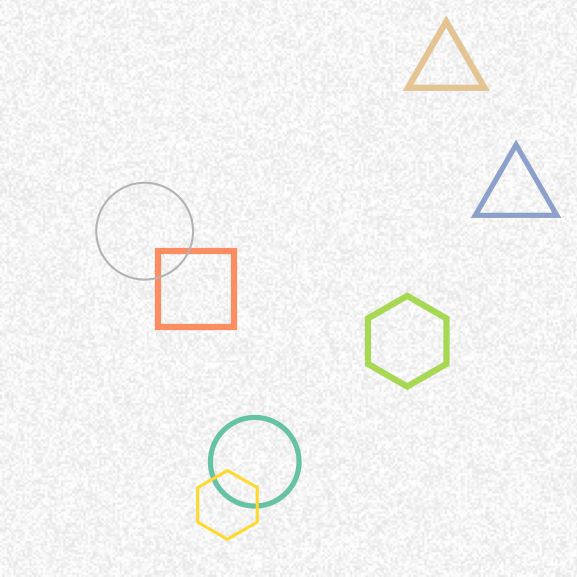[{"shape": "circle", "thickness": 2.5, "radius": 0.38, "center": [0.441, 0.2]}, {"shape": "square", "thickness": 3, "radius": 0.33, "center": [0.339, 0.499]}, {"shape": "triangle", "thickness": 2.5, "radius": 0.41, "center": [0.894, 0.667]}, {"shape": "hexagon", "thickness": 3, "radius": 0.39, "center": [0.705, 0.408]}, {"shape": "hexagon", "thickness": 1.5, "radius": 0.3, "center": [0.394, 0.125]}, {"shape": "triangle", "thickness": 3, "radius": 0.38, "center": [0.773, 0.885]}, {"shape": "circle", "thickness": 1, "radius": 0.42, "center": [0.251, 0.599]}]